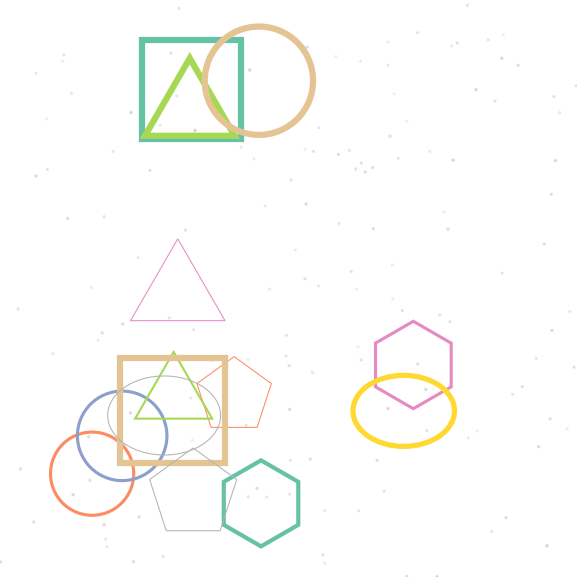[{"shape": "hexagon", "thickness": 2, "radius": 0.37, "center": [0.452, 0.128]}, {"shape": "square", "thickness": 3, "radius": 0.43, "center": [0.332, 0.845]}, {"shape": "pentagon", "thickness": 0.5, "radius": 0.34, "center": [0.405, 0.314]}, {"shape": "circle", "thickness": 1.5, "radius": 0.36, "center": [0.16, 0.179]}, {"shape": "circle", "thickness": 1.5, "radius": 0.39, "center": [0.212, 0.244]}, {"shape": "triangle", "thickness": 0.5, "radius": 0.47, "center": [0.308, 0.491]}, {"shape": "hexagon", "thickness": 1.5, "radius": 0.38, "center": [0.716, 0.367]}, {"shape": "triangle", "thickness": 1, "radius": 0.39, "center": [0.301, 0.313]}, {"shape": "triangle", "thickness": 3, "radius": 0.45, "center": [0.329, 0.809]}, {"shape": "oval", "thickness": 2.5, "radius": 0.44, "center": [0.699, 0.288]}, {"shape": "square", "thickness": 3, "radius": 0.46, "center": [0.299, 0.288]}, {"shape": "circle", "thickness": 3, "radius": 0.47, "center": [0.448, 0.859]}, {"shape": "pentagon", "thickness": 0.5, "radius": 0.4, "center": [0.335, 0.144]}, {"shape": "oval", "thickness": 0.5, "radius": 0.49, "center": [0.284, 0.28]}]